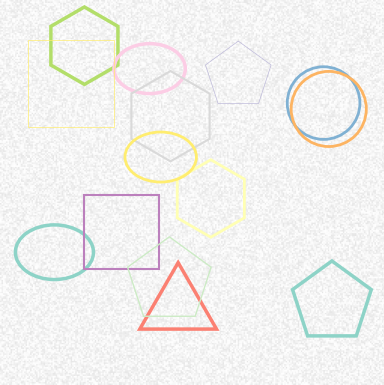[{"shape": "oval", "thickness": 2.5, "radius": 0.51, "center": [0.141, 0.345]}, {"shape": "pentagon", "thickness": 2.5, "radius": 0.54, "center": [0.862, 0.215]}, {"shape": "hexagon", "thickness": 2, "radius": 0.5, "center": [0.548, 0.484]}, {"shape": "pentagon", "thickness": 0.5, "radius": 0.45, "center": [0.619, 0.804]}, {"shape": "triangle", "thickness": 2.5, "radius": 0.58, "center": [0.463, 0.203]}, {"shape": "circle", "thickness": 2, "radius": 0.47, "center": [0.84, 0.732]}, {"shape": "circle", "thickness": 2, "radius": 0.49, "center": [0.854, 0.717]}, {"shape": "hexagon", "thickness": 2.5, "radius": 0.5, "center": [0.219, 0.881]}, {"shape": "oval", "thickness": 2.5, "radius": 0.46, "center": [0.389, 0.822]}, {"shape": "hexagon", "thickness": 1.5, "radius": 0.59, "center": [0.443, 0.698]}, {"shape": "square", "thickness": 1.5, "radius": 0.48, "center": [0.316, 0.398]}, {"shape": "pentagon", "thickness": 1, "radius": 0.57, "center": [0.44, 0.271]}, {"shape": "oval", "thickness": 2, "radius": 0.46, "center": [0.417, 0.592]}, {"shape": "square", "thickness": 0.5, "radius": 0.56, "center": [0.185, 0.783]}]